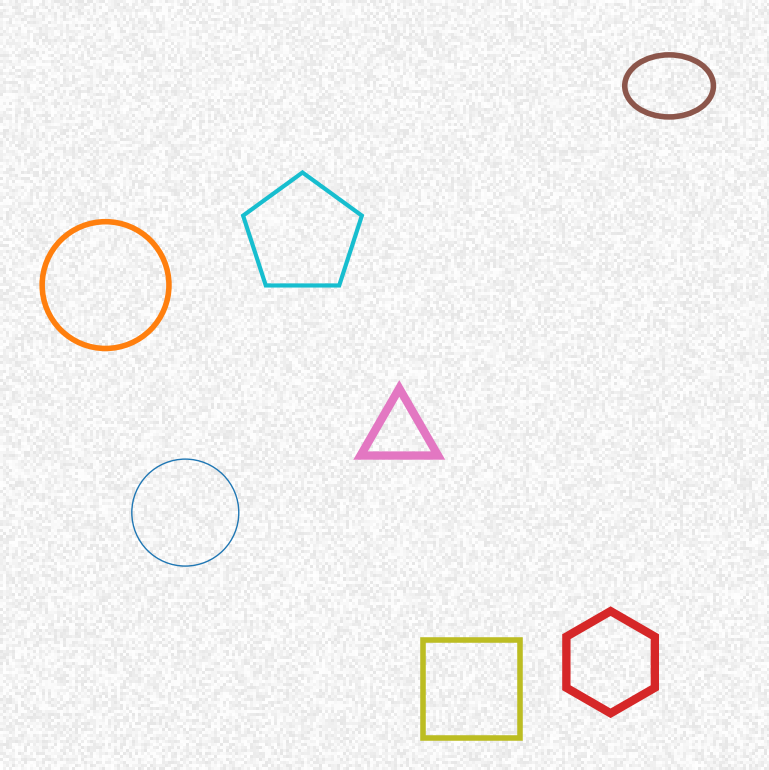[{"shape": "circle", "thickness": 0.5, "radius": 0.35, "center": [0.241, 0.334]}, {"shape": "circle", "thickness": 2, "radius": 0.41, "center": [0.137, 0.63]}, {"shape": "hexagon", "thickness": 3, "radius": 0.33, "center": [0.793, 0.14]}, {"shape": "oval", "thickness": 2, "radius": 0.29, "center": [0.869, 0.888]}, {"shape": "triangle", "thickness": 3, "radius": 0.29, "center": [0.519, 0.437]}, {"shape": "square", "thickness": 2, "radius": 0.32, "center": [0.612, 0.105]}, {"shape": "pentagon", "thickness": 1.5, "radius": 0.41, "center": [0.393, 0.695]}]